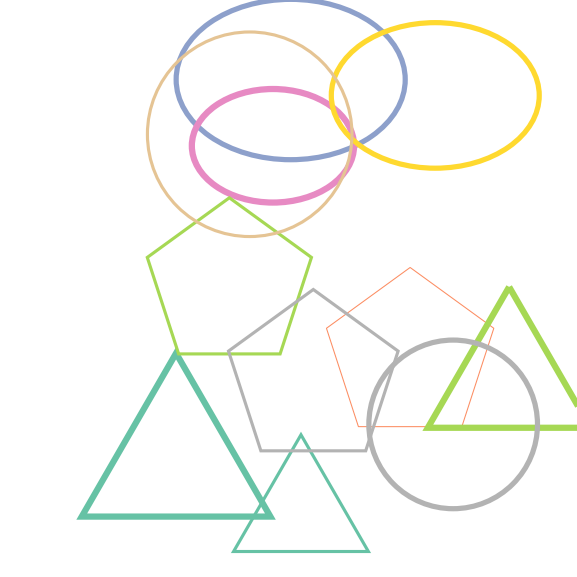[{"shape": "triangle", "thickness": 1.5, "radius": 0.67, "center": [0.521, 0.112]}, {"shape": "triangle", "thickness": 3, "radius": 0.94, "center": [0.305, 0.199]}, {"shape": "pentagon", "thickness": 0.5, "radius": 0.76, "center": [0.71, 0.384]}, {"shape": "oval", "thickness": 2.5, "radius": 0.99, "center": [0.503, 0.861]}, {"shape": "oval", "thickness": 3, "radius": 0.7, "center": [0.473, 0.747]}, {"shape": "triangle", "thickness": 3, "radius": 0.81, "center": [0.882, 0.34]}, {"shape": "pentagon", "thickness": 1.5, "radius": 0.75, "center": [0.397, 0.507]}, {"shape": "oval", "thickness": 2.5, "radius": 0.9, "center": [0.754, 0.834]}, {"shape": "circle", "thickness": 1.5, "radius": 0.89, "center": [0.432, 0.767]}, {"shape": "circle", "thickness": 2.5, "radius": 0.73, "center": [0.785, 0.264]}, {"shape": "pentagon", "thickness": 1.5, "radius": 0.77, "center": [0.543, 0.343]}]